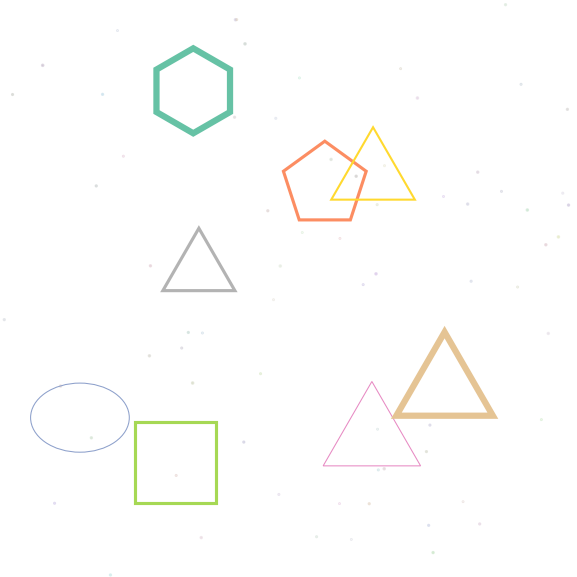[{"shape": "hexagon", "thickness": 3, "radius": 0.37, "center": [0.335, 0.842]}, {"shape": "pentagon", "thickness": 1.5, "radius": 0.38, "center": [0.562, 0.679]}, {"shape": "oval", "thickness": 0.5, "radius": 0.43, "center": [0.138, 0.276]}, {"shape": "triangle", "thickness": 0.5, "radius": 0.49, "center": [0.644, 0.241]}, {"shape": "square", "thickness": 1.5, "radius": 0.35, "center": [0.304, 0.198]}, {"shape": "triangle", "thickness": 1, "radius": 0.42, "center": [0.646, 0.695]}, {"shape": "triangle", "thickness": 3, "radius": 0.48, "center": [0.77, 0.328]}, {"shape": "triangle", "thickness": 1.5, "radius": 0.36, "center": [0.344, 0.532]}]